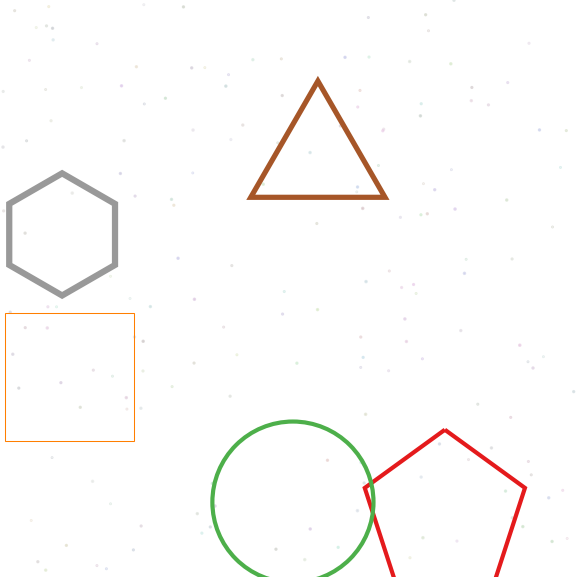[{"shape": "pentagon", "thickness": 2, "radius": 0.73, "center": [0.77, 0.109]}, {"shape": "circle", "thickness": 2, "radius": 0.7, "center": [0.507, 0.13]}, {"shape": "square", "thickness": 0.5, "radius": 0.55, "center": [0.12, 0.346]}, {"shape": "triangle", "thickness": 2.5, "radius": 0.67, "center": [0.55, 0.725]}, {"shape": "hexagon", "thickness": 3, "radius": 0.53, "center": [0.108, 0.593]}]